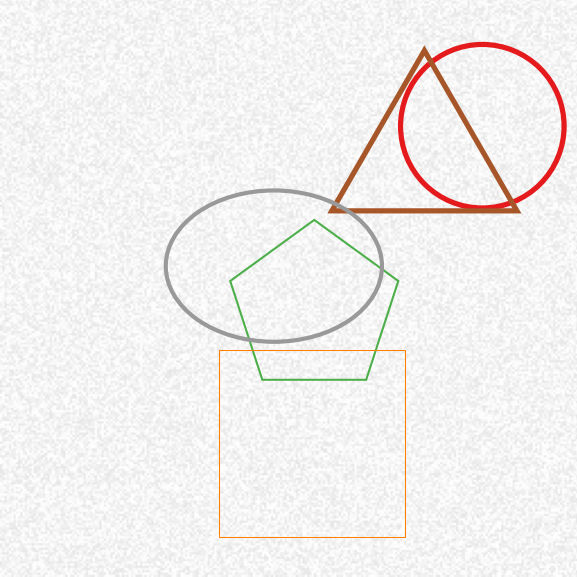[{"shape": "circle", "thickness": 2.5, "radius": 0.71, "center": [0.835, 0.781]}, {"shape": "pentagon", "thickness": 1, "radius": 0.77, "center": [0.544, 0.465]}, {"shape": "square", "thickness": 0.5, "radius": 0.81, "center": [0.541, 0.231]}, {"shape": "triangle", "thickness": 2.5, "radius": 0.93, "center": [0.735, 0.727]}, {"shape": "oval", "thickness": 2, "radius": 0.94, "center": [0.474, 0.538]}]